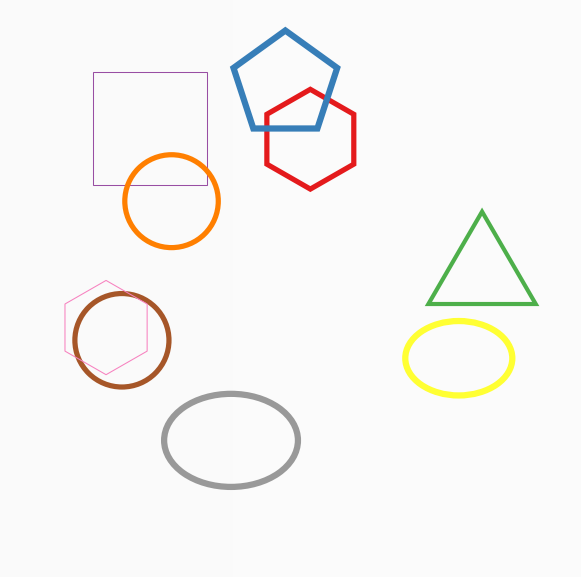[{"shape": "hexagon", "thickness": 2.5, "radius": 0.43, "center": [0.534, 0.758]}, {"shape": "pentagon", "thickness": 3, "radius": 0.47, "center": [0.491, 0.853]}, {"shape": "triangle", "thickness": 2, "radius": 0.53, "center": [0.829, 0.526]}, {"shape": "square", "thickness": 0.5, "radius": 0.49, "center": [0.258, 0.777]}, {"shape": "circle", "thickness": 2.5, "radius": 0.4, "center": [0.295, 0.651]}, {"shape": "oval", "thickness": 3, "radius": 0.46, "center": [0.789, 0.379]}, {"shape": "circle", "thickness": 2.5, "radius": 0.4, "center": [0.21, 0.41]}, {"shape": "hexagon", "thickness": 0.5, "radius": 0.41, "center": [0.182, 0.432]}, {"shape": "oval", "thickness": 3, "radius": 0.58, "center": [0.397, 0.237]}]